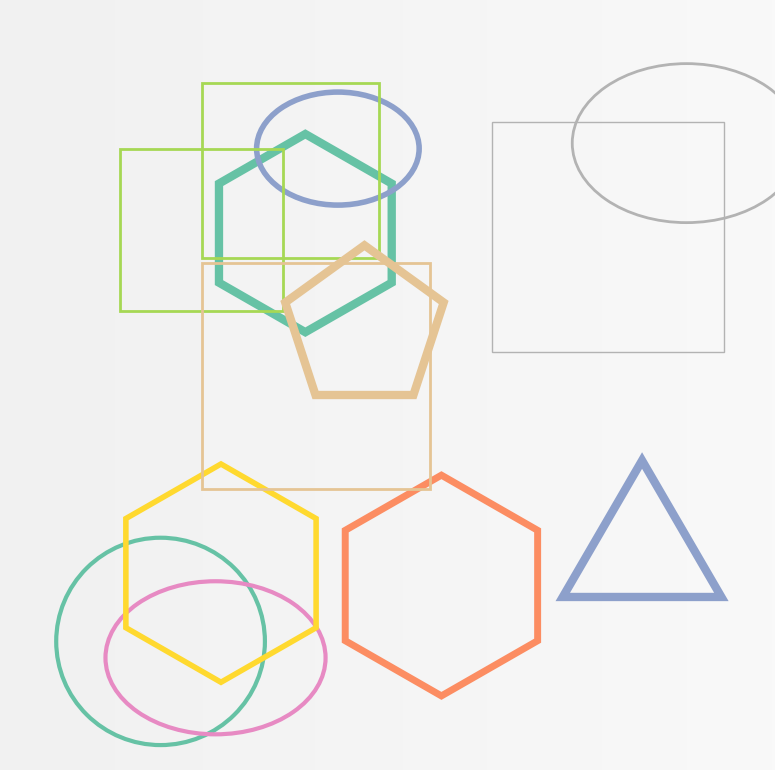[{"shape": "hexagon", "thickness": 3, "radius": 0.64, "center": [0.394, 0.697]}, {"shape": "circle", "thickness": 1.5, "radius": 0.67, "center": [0.207, 0.167]}, {"shape": "hexagon", "thickness": 2.5, "radius": 0.72, "center": [0.57, 0.24]}, {"shape": "oval", "thickness": 2, "radius": 0.52, "center": [0.436, 0.807]}, {"shape": "triangle", "thickness": 3, "radius": 0.59, "center": [0.828, 0.284]}, {"shape": "oval", "thickness": 1.5, "radius": 0.71, "center": [0.278, 0.146]}, {"shape": "square", "thickness": 1, "radius": 0.57, "center": [0.375, 0.778]}, {"shape": "square", "thickness": 1, "radius": 0.53, "center": [0.26, 0.701]}, {"shape": "hexagon", "thickness": 2, "radius": 0.71, "center": [0.285, 0.256]}, {"shape": "pentagon", "thickness": 3, "radius": 0.54, "center": [0.47, 0.574]}, {"shape": "square", "thickness": 1, "radius": 0.73, "center": [0.408, 0.512]}, {"shape": "oval", "thickness": 1, "radius": 0.74, "center": [0.886, 0.814]}, {"shape": "square", "thickness": 0.5, "radius": 0.75, "center": [0.784, 0.693]}]